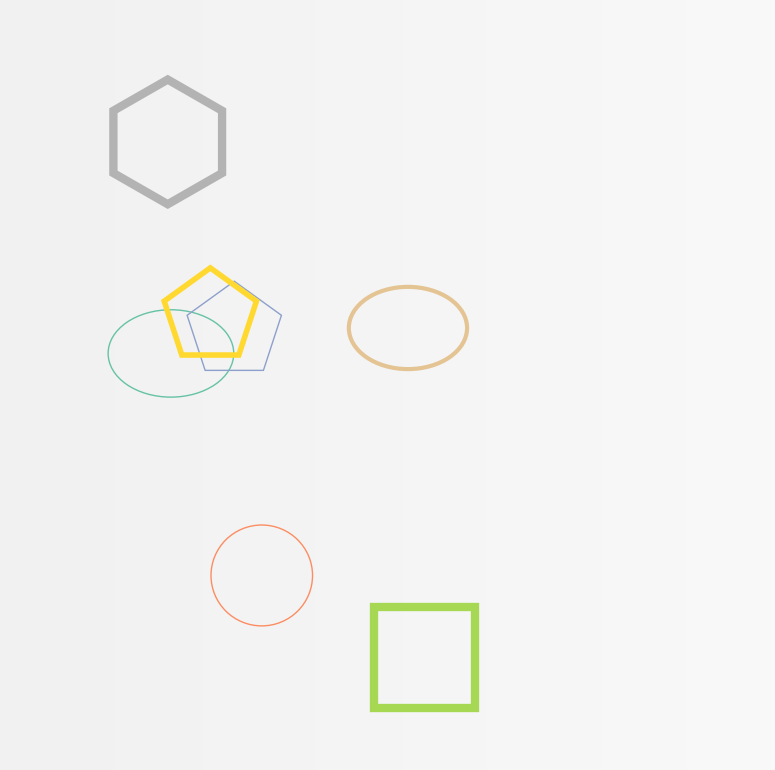[{"shape": "oval", "thickness": 0.5, "radius": 0.41, "center": [0.221, 0.541]}, {"shape": "circle", "thickness": 0.5, "radius": 0.33, "center": [0.338, 0.253]}, {"shape": "pentagon", "thickness": 0.5, "radius": 0.32, "center": [0.302, 0.571]}, {"shape": "square", "thickness": 3, "radius": 0.33, "center": [0.548, 0.146]}, {"shape": "pentagon", "thickness": 2, "radius": 0.31, "center": [0.271, 0.59]}, {"shape": "oval", "thickness": 1.5, "radius": 0.38, "center": [0.526, 0.574]}, {"shape": "hexagon", "thickness": 3, "radius": 0.4, "center": [0.216, 0.816]}]